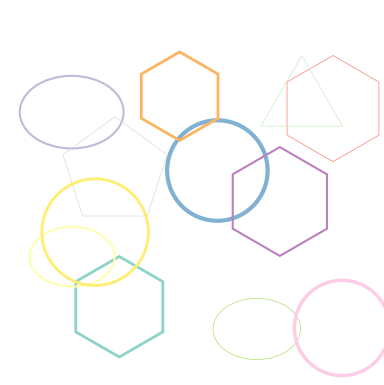[{"shape": "hexagon", "thickness": 2, "radius": 0.65, "center": [0.31, 0.203]}, {"shape": "oval", "thickness": 1.5, "radius": 0.55, "center": [0.187, 0.333]}, {"shape": "oval", "thickness": 1.5, "radius": 0.67, "center": [0.186, 0.709]}, {"shape": "hexagon", "thickness": 0.5, "radius": 0.69, "center": [0.865, 0.718]}, {"shape": "circle", "thickness": 3, "radius": 0.65, "center": [0.565, 0.557]}, {"shape": "hexagon", "thickness": 2, "radius": 0.57, "center": [0.467, 0.75]}, {"shape": "oval", "thickness": 0.5, "radius": 0.57, "center": [0.667, 0.145]}, {"shape": "circle", "thickness": 2.5, "radius": 0.62, "center": [0.888, 0.148]}, {"shape": "pentagon", "thickness": 0.5, "radius": 0.71, "center": [0.299, 0.554]}, {"shape": "hexagon", "thickness": 1.5, "radius": 0.71, "center": [0.727, 0.477]}, {"shape": "triangle", "thickness": 0.5, "radius": 0.61, "center": [0.784, 0.734]}, {"shape": "circle", "thickness": 2, "radius": 0.69, "center": [0.247, 0.397]}]